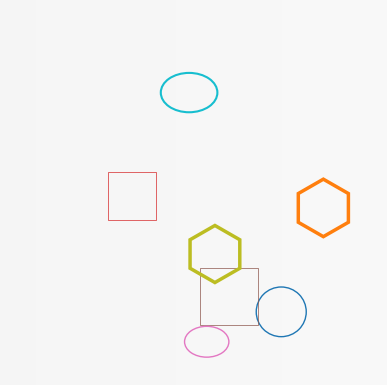[{"shape": "circle", "thickness": 1, "radius": 0.32, "center": [0.726, 0.19]}, {"shape": "hexagon", "thickness": 2.5, "radius": 0.37, "center": [0.834, 0.46]}, {"shape": "square", "thickness": 0.5, "radius": 0.31, "center": [0.341, 0.49]}, {"shape": "square", "thickness": 0.5, "radius": 0.38, "center": [0.591, 0.23]}, {"shape": "oval", "thickness": 1, "radius": 0.29, "center": [0.533, 0.112]}, {"shape": "hexagon", "thickness": 2.5, "radius": 0.37, "center": [0.555, 0.34]}, {"shape": "oval", "thickness": 1.5, "radius": 0.37, "center": [0.488, 0.76]}]